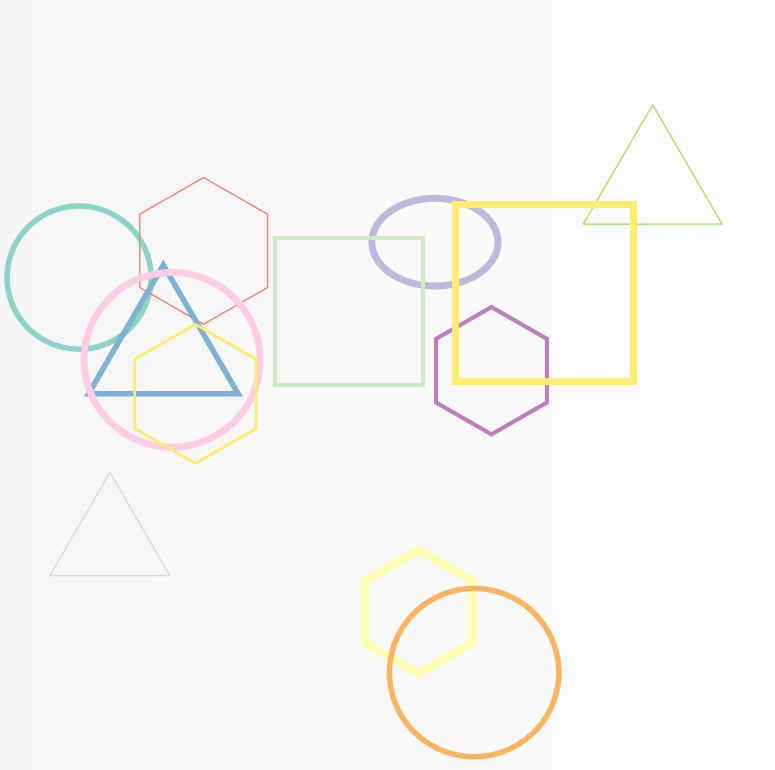[{"shape": "circle", "thickness": 2, "radius": 0.46, "center": [0.102, 0.639]}, {"shape": "hexagon", "thickness": 3, "radius": 0.4, "center": [0.54, 0.205]}, {"shape": "oval", "thickness": 2.5, "radius": 0.41, "center": [0.561, 0.685]}, {"shape": "hexagon", "thickness": 0.5, "radius": 0.48, "center": [0.263, 0.674]}, {"shape": "triangle", "thickness": 2, "radius": 0.56, "center": [0.211, 0.544]}, {"shape": "circle", "thickness": 2, "radius": 0.55, "center": [0.612, 0.127]}, {"shape": "triangle", "thickness": 0.5, "radius": 0.52, "center": [0.842, 0.761]}, {"shape": "circle", "thickness": 2.5, "radius": 0.57, "center": [0.222, 0.533]}, {"shape": "triangle", "thickness": 0.5, "radius": 0.45, "center": [0.142, 0.297]}, {"shape": "hexagon", "thickness": 1.5, "radius": 0.41, "center": [0.634, 0.519]}, {"shape": "square", "thickness": 1.5, "radius": 0.48, "center": [0.45, 0.595]}, {"shape": "hexagon", "thickness": 1, "radius": 0.45, "center": [0.252, 0.488]}, {"shape": "square", "thickness": 2.5, "radius": 0.57, "center": [0.702, 0.62]}]